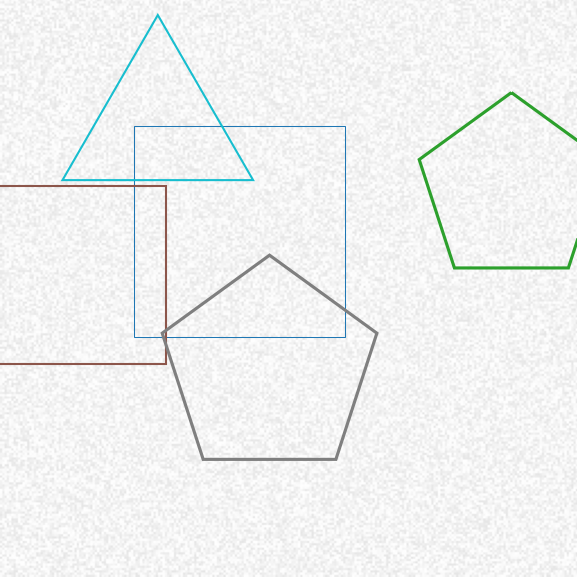[{"shape": "square", "thickness": 0.5, "radius": 0.91, "center": [0.415, 0.597]}, {"shape": "pentagon", "thickness": 1.5, "radius": 0.84, "center": [0.886, 0.671]}, {"shape": "square", "thickness": 1, "radius": 0.77, "center": [0.134, 0.523]}, {"shape": "pentagon", "thickness": 1.5, "radius": 0.98, "center": [0.467, 0.362]}, {"shape": "triangle", "thickness": 1, "radius": 0.95, "center": [0.273, 0.783]}]